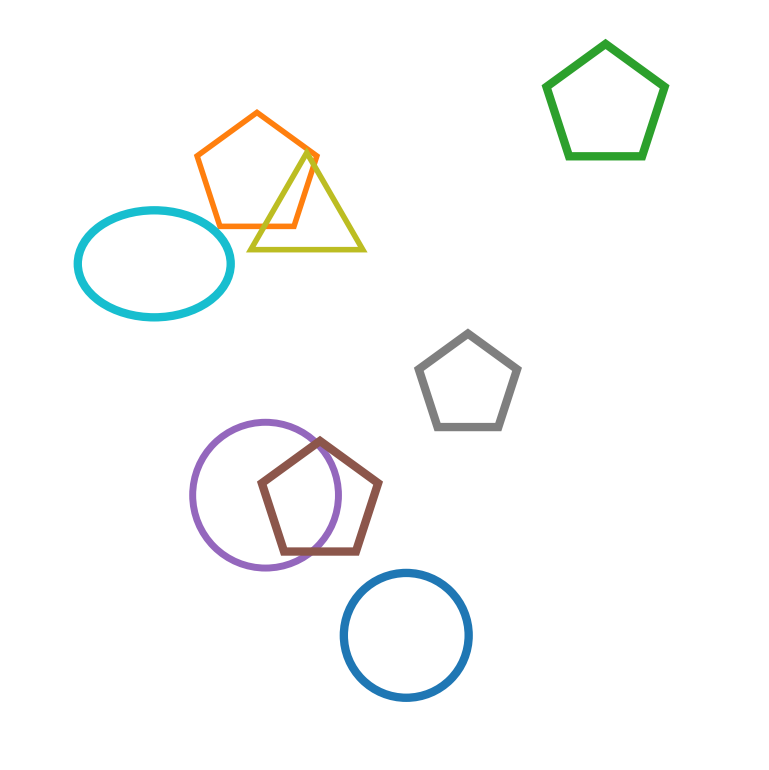[{"shape": "circle", "thickness": 3, "radius": 0.41, "center": [0.528, 0.175]}, {"shape": "pentagon", "thickness": 2, "radius": 0.41, "center": [0.334, 0.772]}, {"shape": "pentagon", "thickness": 3, "radius": 0.4, "center": [0.786, 0.862]}, {"shape": "circle", "thickness": 2.5, "radius": 0.47, "center": [0.345, 0.357]}, {"shape": "pentagon", "thickness": 3, "radius": 0.4, "center": [0.416, 0.348]}, {"shape": "pentagon", "thickness": 3, "radius": 0.34, "center": [0.608, 0.5]}, {"shape": "triangle", "thickness": 2, "radius": 0.42, "center": [0.398, 0.718]}, {"shape": "oval", "thickness": 3, "radius": 0.5, "center": [0.2, 0.657]}]